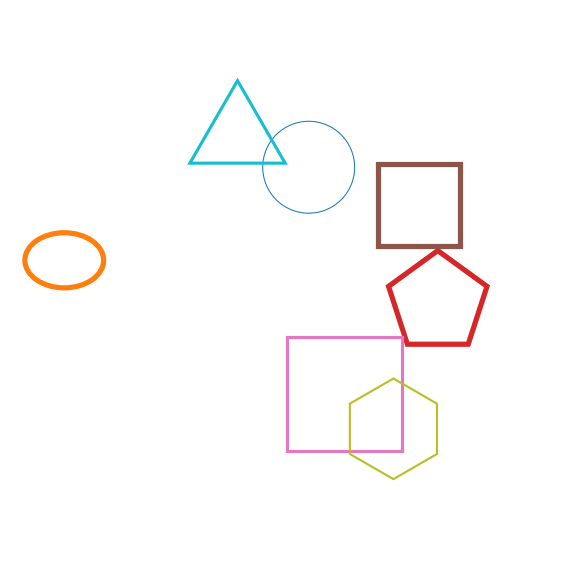[{"shape": "circle", "thickness": 0.5, "radius": 0.4, "center": [0.535, 0.71]}, {"shape": "oval", "thickness": 2.5, "radius": 0.34, "center": [0.111, 0.548]}, {"shape": "pentagon", "thickness": 2.5, "radius": 0.45, "center": [0.758, 0.476]}, {"shape": "square", "thickness": 2.5, "radius": 0.36, "center": [0.725, 0.645]}, {"shape": "square", "thickness": 1.5, "radius": 0.5, "center": [0.597, 0.317]}, {"shape": "hexagon", "thickness": 1, "radius": 0.44, "center": [0.681, 0.257]}, {"shape": "triangle", "thickness": 1.5, "radius": 0.48, "center": [0.411, 0.764]}]